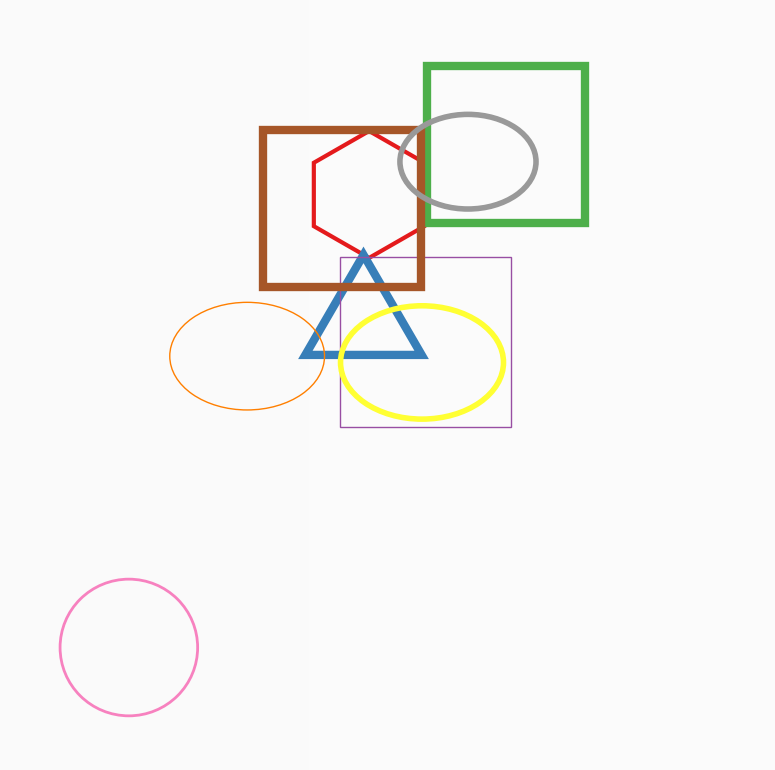[{"shape": "hexagon", "thickness": 1.5, "radius": 0.41, "center": [0.476, 0.747]}, {"shape": "triangle", "thickness": 3, "radius": 0.43, "center": [0.469, 0.582]}, {"shape": "square", "thickness": 3, "radius": 0.51, "center": [0.653, 0.812]}, {"shape": "square", "thickness": 0.5, "radius": 0.55, "center": [0.549, 0.556]}, {"shape": "oval", "thickness": 0.5, "radius": 0.5, "center": [0.319, 0.537]}, {"shape": "oval", "thickness": 2, "radius": 0.53, "center": [0.545, 0.529]}, {"shape": "square", "thickness": 3, "radius": 0.51, "center": [0.441, 0.73]}, {"shape": "circle", "thickness": 1, "radius": 0.44, "center": [0.166, 0.159]}, {"shape": "oval", "thickness": 2, "radius": 0.44, "center": [0.604, 0.79]}]